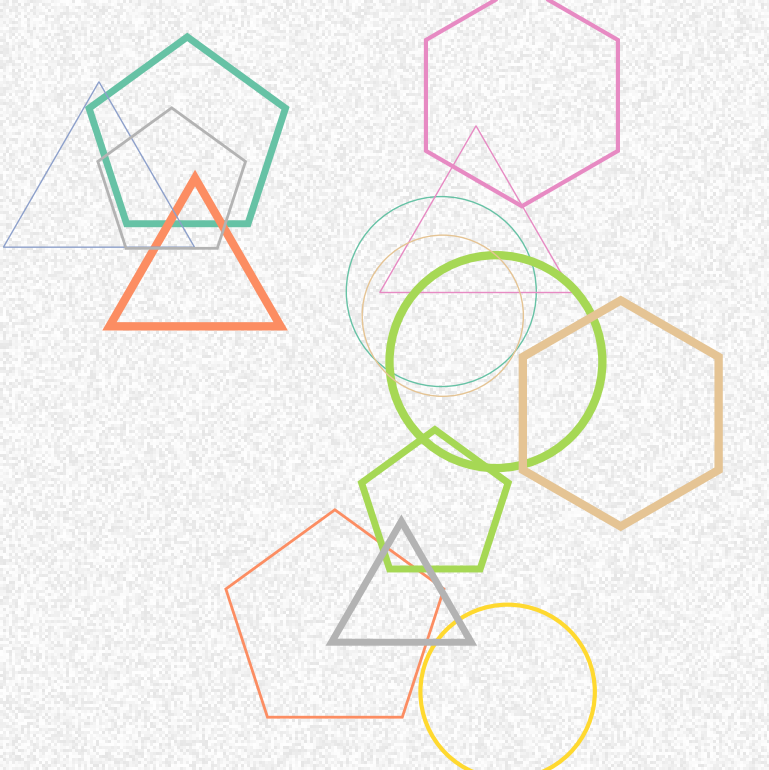[{"shape": "pentagon", "thickness": 2.5, "radius": 0.67, "center": [0.243, 0.818]}, {"shape": "circle", "thickness": 0.5, "radius": 0.62, "center": [0.573, 0.621]}, {"shape": "triangle", "thickness": 3, "radius": 0.64, "center": [0.253, 0.64]}, {"shape": "pentagon", "thickness": 1, "radius": 0.74, "center": [0.435, 0.189]}, {"shape": "triangle", "thickness": 0.5, "radius": 0.72, "center": [0.128, 0.751]}, {"shape": "triangle", "thickness": 0.5, "radius": 0.72, "center": [0.618, 0.692]}, {"shape": "hexagon", "thickness": 1.5, "radius": 0.72, "center": [0.678, 0.876]}, {"shape": "pentagon", "thickness": 2.5, "radius": 0.5, "center": [0.565, 0.342]}, {"shape": "circle", "thickness": 3, "radius": 0.69, "center": [0.644, 0.53]}, {"shape": "circle", "thickness": 1.5, "radius": 0.57, "center": [0.659, 0.101]}, {"shape": "circle", "thickness": 0.5, "radius": 0.52, "center": [0.575, 0.59]}, {"shape": "hexagon", "thickness": 3, "radius": 0.73, "center": [0.806, 0.463]}, {"shape": "triangle", "thickness": 2.5, "radius": 0.52, "center": [0.521, 0.218]}, {"shape": "pentagon", "thickness": 1, "radius": 0.5, "center": [0.223, 0.759]}]